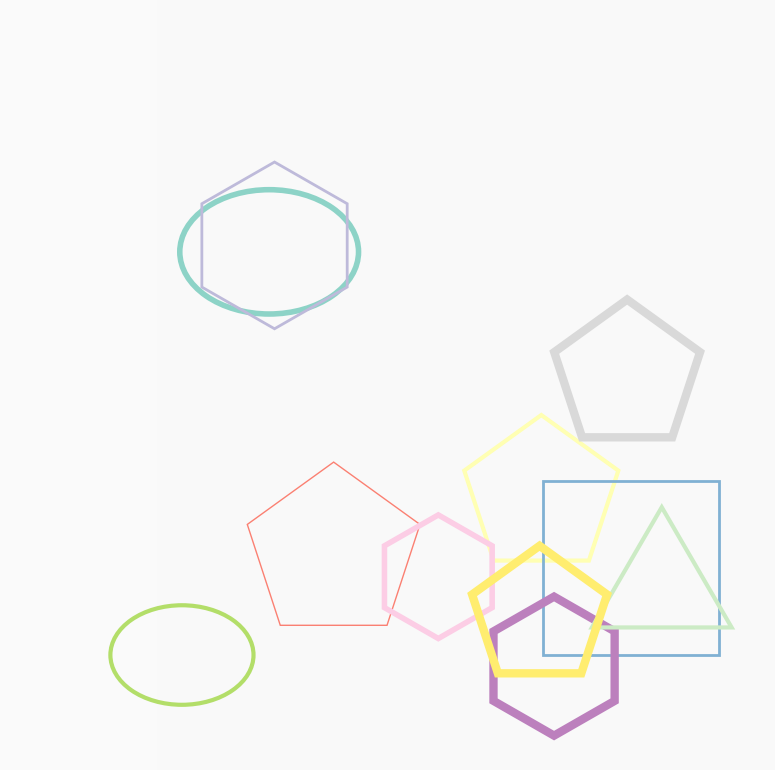[{"shape": "oval", "thickness": 2, "radius": 0.58, "center": [0.347, 0.673]}, {"shape": "pentagon", "thickness": 1.5, "radius": 0.52, "center": [0.698, 0.356]}, {"shape": "hexagon", "thickness": 1, "radius": 0.54, "center": [0.354, 0.681]}, {"shape": "pentagon", "thickness": 0.5, "radius": 0.59, "center": [0.431, 0.283]}, {"shape": "square", "thickness": 1, "radius": 0.57, "center": [0.814, 0.262]}, {"shape": "oval", "thickness": 1.5, "radius": 0.46, "center": [0.235, 0.149]}, {"shape": "hexagon", "thickness": 2, "radius": 0.4, "center": [0.566, 0.251]}, {"shape": "pentagon", "thickness": 3, "radius": 0.49, "center": [0.809, 0.512]}, {"shape": "hexagon", "thickness": 3, "radius": 0.45, "center": [0.715, 0.135]}, {"shape": "triangle", "thickness": 1.5, "radius": 0.52, "center": [0.854, 0.237]}, {"shape": "pentagon", "thickness": 3, "radius": 0.46, "center": [0.696, 0.2]}]